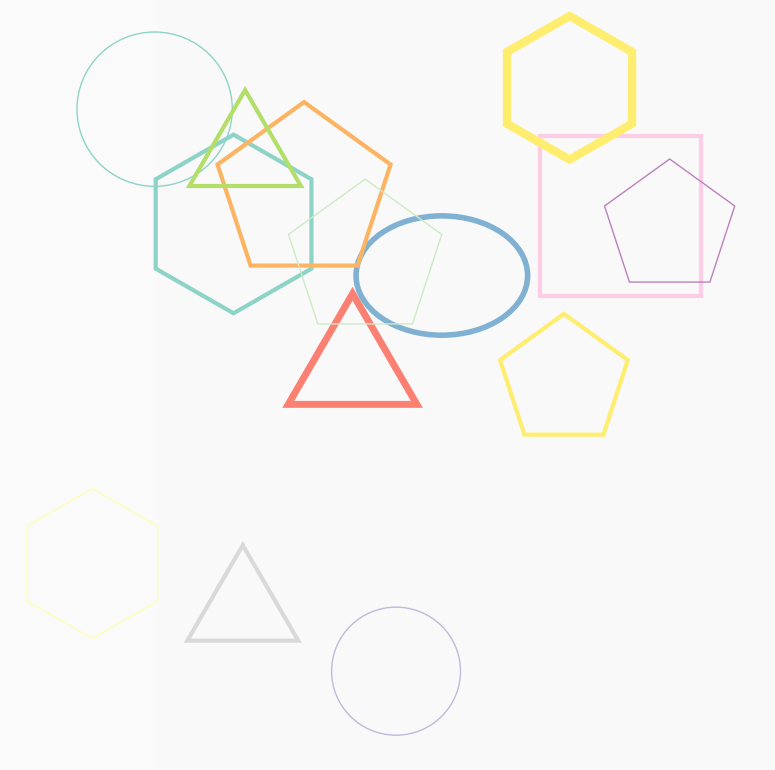[{"shape": "hexagon", "thickness": 1.5, "radius": 0.58, "center": [0.301, 0.709]}, {"shape": "circle", "thickness": 0.5, "radius": 0.5, "center": [0.2, 0.858]}, {"shape": "hexagon", "thickness": 0.5, "radius": 0.49, "center": [0.119, 0.268]}, {"shape": "circle", "thickness": 0.5, "radius": 0.42, "center": [0.511, 0.128]}, {"shape": "triangle", "thickness": 2.5, "radius": 0.48, "center": [0.455, 0.523]}, {"shape": "oval", "thickness": 2, "radius": 0.55, "center": [0.57, 0.642]}, {"shape": "pentagon", "thickness": 1.5, "radius": 0.59, "center": [0.392, 0.75]}, {"shape": "triangle", "thickness": 1.5, "radius": 0.42, "center": [0.316, 0.8]}, {"shape": "square", "thickness": 1.5, "radius": 0.52, "center": [0.801, 0.719]}, {"shape": "triangle", "thickness": 1.5, "radius": 0.41, "center": [0.313, 0.209]}, {"shape": "pentagon", "thickness": 0.5, "radius": 0.44, "center": [0.864, 0.705]}, {"shape": "pentagon", "thickness": 0.5, "radius": 0.52, "center": [0.471, 0.663]}, {"shape": "hexagon", "thickness": 3, "radius": 0.47, "center": [0.735, 0.886]}, {"shape": "pentagon", "thickness": 1.5, "radius": 0.43, "center": [0.728, 0.506]}]